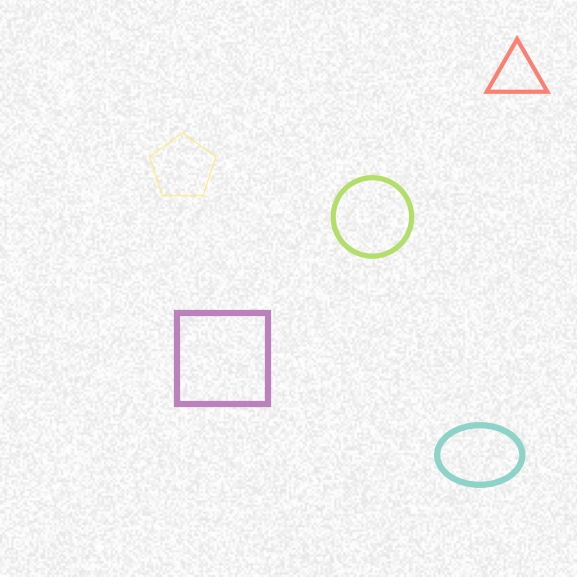[{"shape": "oval", "thickness": 3, "radius": 0.37, "center": [0.831, 0.211]}, {"shape": "triangle", "thickness": 2, "radius": 0.3, "center": [0.895, 0.871]}, {"shape": "circle", "thickness": 2.5, "radius": 0.34, "center": [0.645, 0.624]}, {"shape": "square", "thickness": 3, "radius": 0.39, "center": [0.386, 0.378]}, {"shape": "pentagon", "thickness": 0.5, "radius": 0.3, "center": [0.316, 0.709]}]